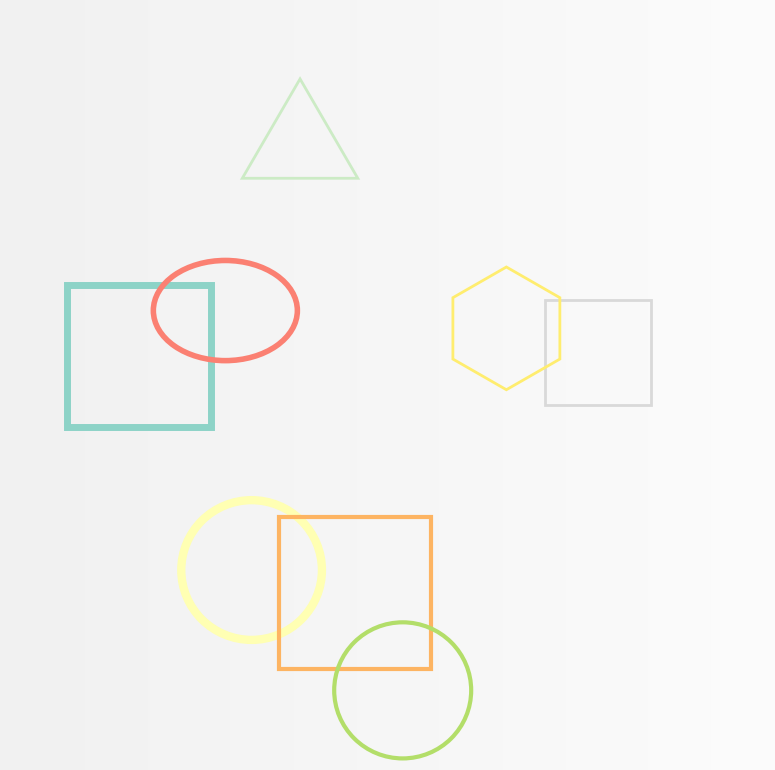[{"shape": "square", "thickness": 2.5, "radius": 0.46, "center": [0.18, 0.538]}, {"shape": "circle", "thickness": 3, "radius": 0.45, "center": [0.325, 0.26]}, {"shape": "oval", "thickness": 2, "radius": 0.46, "center": [0.291, 0.597]}, {"shape": "square", "thickness": 1.5, "radius": 0.49, "center": [0.458, 0.23]}, {"shape": "circle", "thickness": 1.5, "radius": 0.44, "center": [0.52, 0.103]}, {"shape": "square", "thickness": 1, "radius": 0.34, "center": [0.771, 0.542]}, {"shape": "triangle", "thickness": 1, "radius": 0.43, "center": [0.387, 0.811]}, {"shape": "hexagon", "thickness": 1, "radius": 0.4, "center": [0.653, 0.574]}]